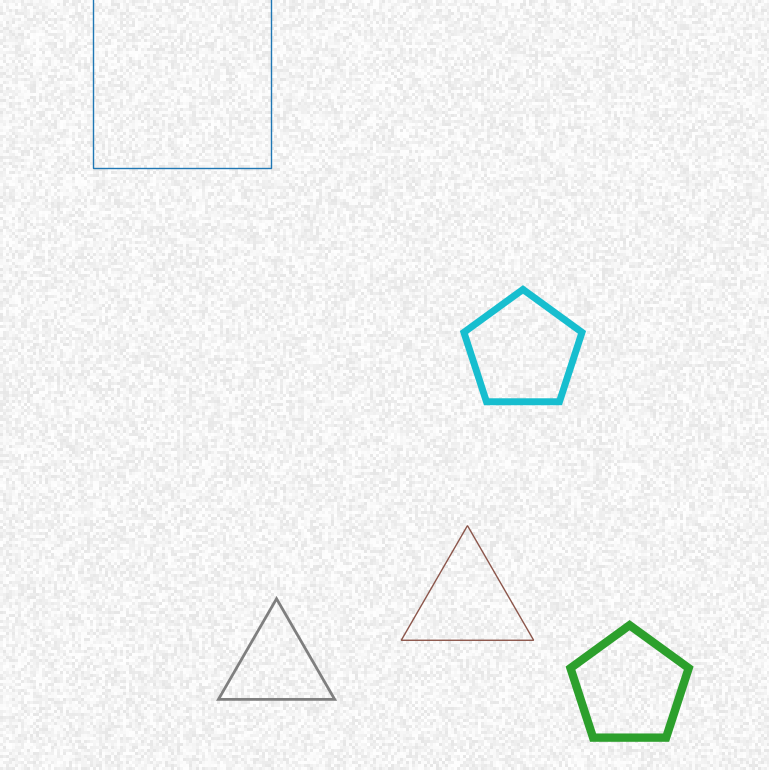[{"shape": "square", "thickness": 0.5, "radius": 0.58, "center": [0.236, 0.897]}, {"shape": "pentagon", "thickness": 3, "radius": 0.4, "center": [0.818, 0.107]}, {"shape": "triangle", "thickness": 0.5, "radius": 0.5, "center": [0.607, 0.218]}, {"shape": "triangle", "thickness": 1, "radius": 0.44, "center": [0.359, 0.135]}, {"shape": "pentagon", "thickness": 2.5, "radius": 0.4, "center": [0.679, 0.543]}]